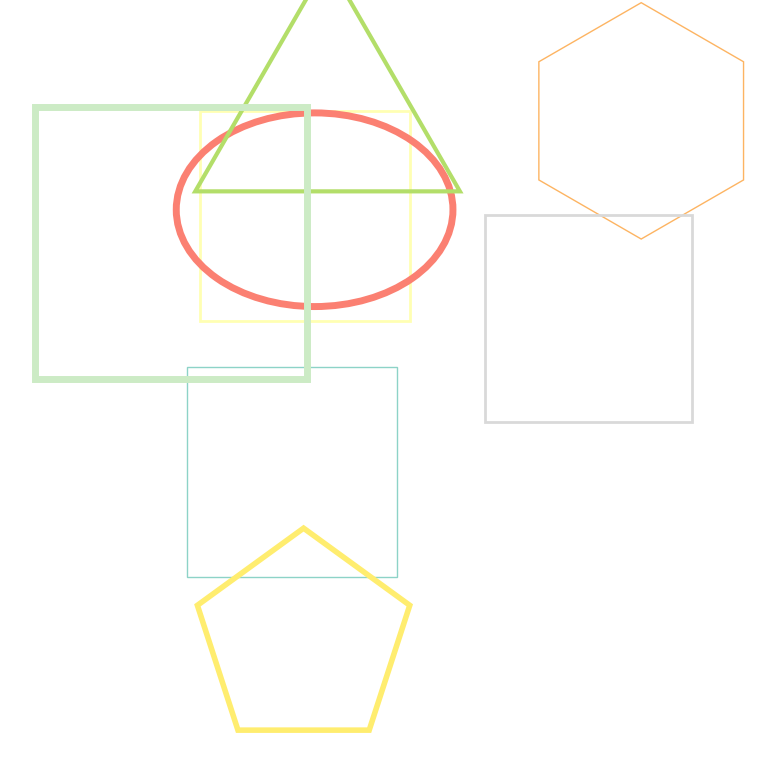[{"shape": "square", "thickness": 0.5, "radius": 0.68, "center": [0.38, 0.387]}, {"shape": "square", "thickness": 1, "radius": 0.68, "center": [0.396, 0.719]}, {"shape": "oval", "thickness": 2.5, "radius": 0.9, "center": [0.409, 0.728]}, {"shape": "hexagon", "thickness": 0.5, "radius": 0.77, "center": [0.833, 0.843]}, {"shape": "triangle", "thickness": 1.5, "radius": 0.99, "center": [0.425, 0.851]}, {"shape": "square", "thickness": 1, "radius": 0.67, "center": [0.764, 0.586]}, {"shape": "square", "thickness": 2.5, "radius": 0.88, "center": [0.222, 0.685]}, {"shape": "pentagon", "thickness": 2, "radius": 0.72, "center": [0.394, 0.169]}]